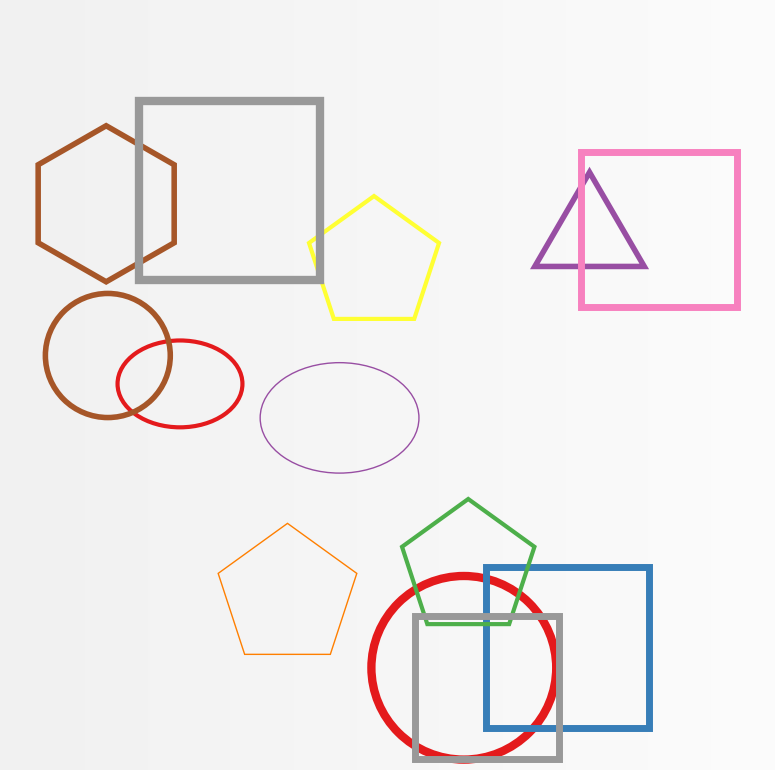[{"shape": "circle", "thickness": 3, "radius": 0.6, "center": [0.598, 0.133]}, {"shape": "oval", "thickness": 1.5, "radius": 0.4, "center": [0.232, 0.501]}, {"shape": "square", "thickness": 2.5, "radius": 0.52, "center": [0.732, 0.159]}, {"shape": "pentagon", "thickness": 1.5, "radius": 0.45, "center": [0.604, 0.262]}, {"shape": "triangle", "thickness": 2, "radius": 0.41, "center": [0.761, 0.695]}, {"shape": "oval", "thickness": 0.5, "radius": 0.51, "center": [0.438, 0.457]}, {"shape": "pentagon", "thickness": 0.5, "radius": 0.47, "center": [0.371, 0.226]}, {"shape": "pentagon", "thickness": 1.5, "radius": 0.44, "center": [0.483, 0.657]}, {"shape": "circle", "thickness": 2, "radius": 0.4, "center": [0.139, 0.538]}, {"shape": "hexagon", "thickness": 2, "radius": 0.51, "center": [0.137, 0.735]}, {"shape": "square", "thickness": 2.5, "radius": 0.51, "center": [0.85, 0.702]}, {"shape": "square", "thickness": 2.5, "radius": 0.46, "center": [0.628, 0.107]}, {"shape": "square", "thickness": 3, "radius": 0.58, "center": [0.296, 0.753]}]